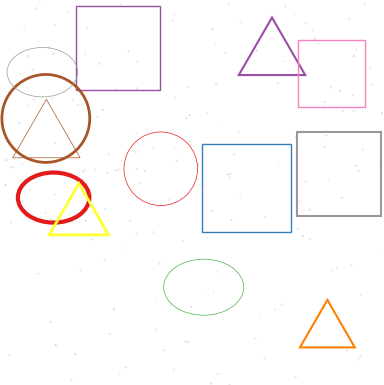[{"shape": "circle", "thickness": 0.5, "radius": 0.48, "center": [0.418, 0.562]}, {"shape": "oval", "thickness": 3, "radius": 0.46, "center": [0.139, 0.487]}, {"shape": "square", "thickness": 1, "radius": 0.57, "center": [0.641, 0.512]}, {"shape": "oval", "thickness": 0.5, "radius": 0.52, "center": [0.529, 0.254]}, {"shape": "triangle", "thickness": 1.5, "radius": 0.5, "center": [0.706, 0.855]}, {"shape": "square", "thickness": 1, "radius": 0.55, "center": [0.307, 0.875]}, {"shape": "triangle", "thickness": 1.5, "radius": 0.41, "center": [0.85, 0.139]}, {"shape": "triangle", "thickness": 2, "radius": 0.44, "center": [0.205, 0.435]}, {"shape": "circle", "thickness": 2, "radius": 0.57, "center": [0.119, 0.692]}, {"shape": "triangle", "thickness": 0.5, "radius": 0.51, "center": [0.12, 0.641]}, {"shape": "square", "thickness": 1, "radius": 0.44, "center": [0.861, 0.809]}, {"shape": "square", "thickness": 1.5, "radius": 0.55, "center": [0.881, 0.548]}, {"shape": "oval", "thickness": 0.5, "radius": 0.46, "center": [0.11, 0.812]}]